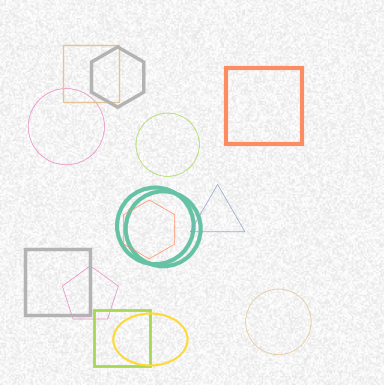[{"shape": "circle", "thickness": 3, "radius": 0.49, "center": [0.424, 0.406]}, {"shape": "circle", "thickness": 3, "radius": 0.5, "center": [0.403, 0.413]}, {"shape": "hexagon", "thickness": 0.5, "radius": 0.38, "center": [0.388, 0.404]}, {"shape": "square", "thickness": 3, "radius": 0.49, "center": [0.686, 0.725]}, {"shape": "triangle", "thickness": 0.5, "radius": 0.41, "center": [0.565, 0.439]}, {"shape": "circle", "thickness": 0.5, "radius": 0.5, "center": [0.172, 0.671]}, {"shape": "pentagon", "thickness": 0.5, "radius": 0.38, "center": [0.235, 0.233]}, {"shape": "square", "thickness": 2, "radius": 0.36, "center": [0.317, 0.122]}, {"shape": "circle", "thickness": 0.5, "radius": 0.41, "center": [0.435, 0.624]}, {"shape": "oval", "thickness": 1.5, "radius": 0.48, "center": [0.391, 0.118]}, {"shape": "circle", "thickness": 0.5, "radius": 0.43, "center": [0.723, 0.164]}, {"shape": "square", "thickness": 1, "radius": 0.36, "center": [0.236, 0.809]}, {"shape": "square", "thickness": 2.5, "radius": 0.42, "center": [0.149, 0.267]}, {"shape": "hexagon", "thickness": 2.5, "radius": 0.39, "center": [0.306, 0.8]}]